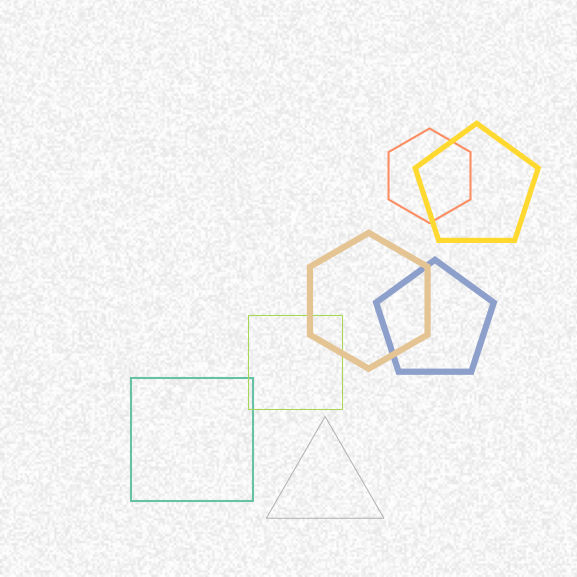[{"shape": "square", "thickness": 1, "radius": 0.53, "center": [0.333, 0.238]}, {"shape": "hexagon", "thickness": 1, "radius": 0.41, "center": [0.744, 0.695]}, {"shape": "pentagon", "thickness": 3, "radius": 0.54, "center": [0.753, 0.442]}, {"shape": "square", "thickness": 0.5, "radius": 0.41, "center": [0.511, 0.373]}, {"shape": "pentagon", "thickness": 2.5, "radius": 0.56, "center": [0.825, 0.674]}, {"shape": "hexagon", "thickness": 3, "radius": 0.59, "center": [0.639, 0.478]}, {"shape": "triangle", "thickness": 0.5, "radius": 0.59, "center": [0.563, 0.16]}]